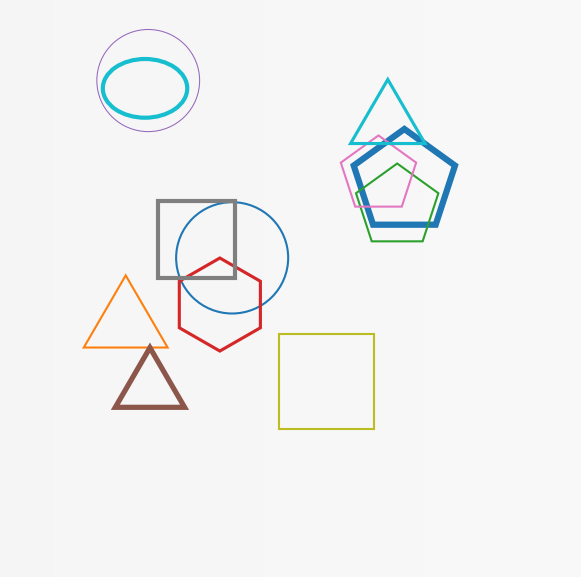[{"shape": "circle", "thickness": 1, "radius": 0.48, "center": [0.399, 0.553]}, {"shape": "pentagon", "thickness": 3, "radius": 0.46, "center": [0.696, 0.684]}, {"shape": "triangle", "thickness": 1, "radius": 0.42, "center": [0.216, 0.439]}, {"shape": "pentagon", "thickness": 1, "radius": 0.37, "center": [0.683, 0.642]}, {"shape": "hexagon", "thickness": 1.5, "radius": 0.4, "center": [0.378, 0.472]}, {"shape": "circle", "thickness": 0.5, "radius": 0.44, "center": [0.255, 0.86]}, {"shape": "triangle", "thickness": 2.5, "radius": 0.34, "center": [0.258, 0.328]}, {"shape": "pentagon", "thickness": 1, "radius": 0.34, "center": [0.651, 0.696]}, {"shape": "square", "thickness": 2, "radius": 0.33, "center": [0.338, 0.584]}, {"shape": "square", "thickness": 1, "radius": 0.41, "center": [0.562, 0.339]}, {"shape": "oval", "thickness": 2, "radius": 0.36, "center": [0.25, 0.846]}, {"shape": "triangle", "thickness": 1.5, "radius": 0.37, "center": [0.667, 0.788]}]